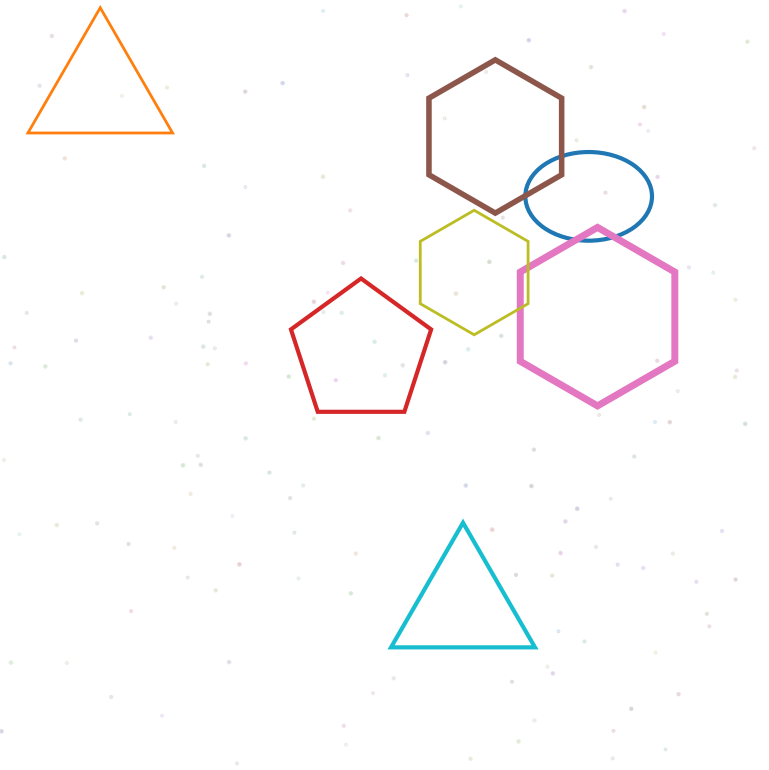[{"shape": "oval", "thickness": 1.5, "radius": 0.41, "center": [0.765, 0.745]}, {"shape": "triangle", "thickness": 1, "radius": 0.54, "center": [0.13, 0.882]}, {"shape": "pentagon", "thickness": 1.5, "radius": 0.48, "center": [0.469, 0.543]}, {"shape": "hexagon", "thickness": 2, "radius": 0.5, "center": [0.643, 0.823]}, {"shape": "hexagon", "thickness": 2.5, "radius": 0.58, "center": [0.776, 0.589]}, {"shape": "hexagon", "thickness": 1, "radius": 0.4, "center": [0.616, 0.646]}, {"shape": "triangle", "thickness": 1.5, "radius": 0.54, "center": [0.601, 0.213]}]